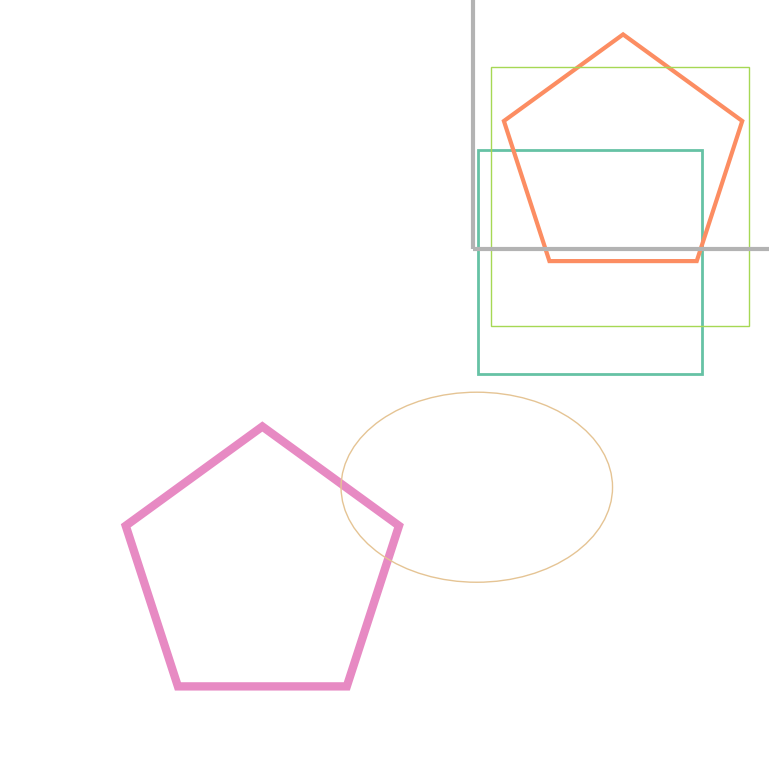[{"shape": "square", "thickness": 1, "radius": 0.73, "center": [0.766, 0.66]}, {"shape": "pentagon", "thickness": 1.5, "radius": 0.81, "center": [0.809, 0.793]}, {"shape": "pentagon", "thickness": 3, "radius": 0.93, "center": [0.341, 0.26]}, {"shape": "square", "thickness": 0.5, "radius": 0.84, "center": [0.805, 0.745]}, {"shape": "oval", "thickness": 0.5, "radius": 0.88, "center": [0.619, 0.367]}, {"shape": "square", "thickness": 1.5, "radius": 0.97, "center": [0.808, 0.871]}]